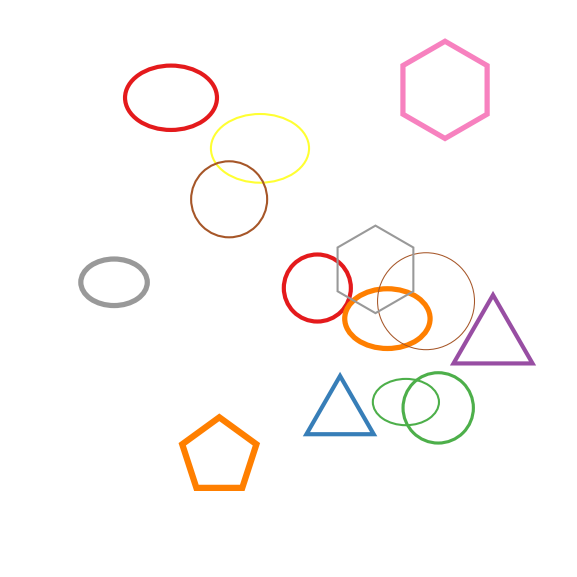[{"shape": "circle", "thickness": 2, "radius": 0.29, "center": [0.55, 0.5]}, {"shape": "oval", "thickness": 2, "radius": 0.4, "center": [0.296, 0.83]}, {"shape": "triangle", "thickness": 2, "radius": 0.34, "center": [0.589, 0.281]}, {"shape": "circle", "thickness": 1.5, "radius": 0.3, "center": [0.759, 0.293]}, {"shape": "oval", "thickness": 1, "radius": 0.29, "center": [0.703, 0.303]}, {"shape": "triangle", "thickness": 2, "radius": 0.39, "center": [0.854, 0.409]}, {"shape": "oval", "thickness": 2.5, "radius": 0.37, "center": [0.671, 0.447]}, {"shape": "pentagon", "thickness": 3, "radius": 0.34, "center": [0.38, 0.209]}, {"shape": "oval", "thickness": 1, "radius": 0.42, "center": [0.45, 0.742]}, {"shape": "circle", "thickness": 1, "radius": 0.33, "center": [0.397, 0.654]}, {"shape": "circle", "thickness": 0.5, "radius": 0.42, "center": [0.738, 0.478]}, {"shape": "hexagon", "thickness": 2.5, "radius": 0.42, "center": [0.771, 0.844]}, {"shape": "oval", "thickness": 2.5, "radius": 0.29, "center": [0.197, 0.51]}, {"shape": "hexagon", "thickness": 1, "radius": 0.38, "center": [0.65, 0.533]}]